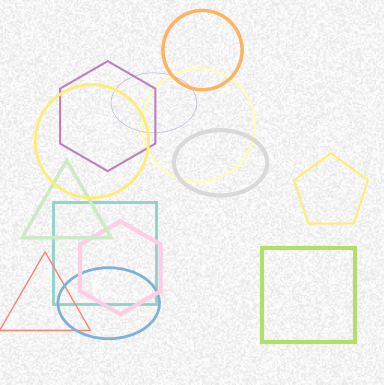[{"shape": "square", "thickness": 2, "radius": 0.67, "center": [0.271, 0.343]}, {"shape": "circle", "thickness": 1.5, "radius": 0.73, "center": [0.515, 0.675]}, {"shape": "oval", "thickness": 0.5, "radius": 0.56, "center": [0.4, 0.733]}, {"shape": "triangle", "thickness": 1, "radius": 0.68, "center": [0.117, 0.21]}, {"shape": "oval", "thickness": 2, "radius": 0.66, "center": [0.282, 0.212]}, {"shape": "circle", "thickness": 2.5, "radius": 0.51, "center": [0.526, 0.87]}, {"shape": "square", "thickness": 3, "radius": 0.61, "center": [0.801, 0.233]}, {"shape": "hexagon", "thickness": 3, "radius": 0.6, "center": [0.313, 0.305]}, {"shape": "oval", "thickness": 3, "radius": 0.61, "center": [0.573, 0.577]}, {"shape": "hexagon", "thickness": 1.5, "radius": 0.71, "center": [0.28, 0.698]}, {"shape": "triangle", "thickness": 2.5, "radius": 0.67, "center": [0.173, 0.45]}, {"shape": "pentagon", "thickness": 1.5, "radius": 0.5, "center": [0.86, 0.501]}, {"shape": "circle", "thickness": 2, "radius": 0.74, "center": [0.239, 0.633]}]